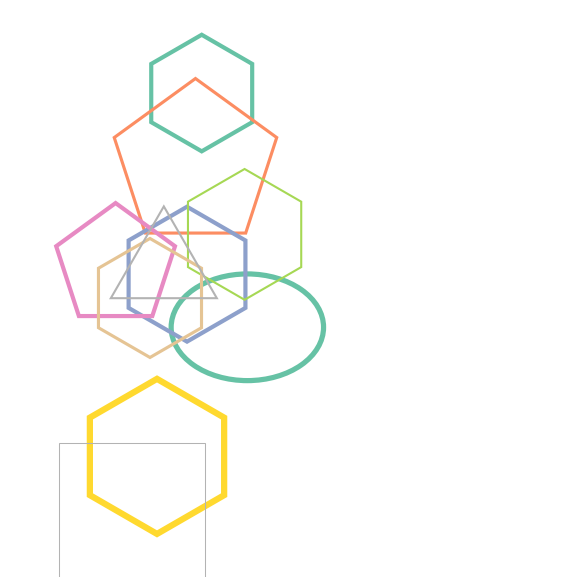[{"shape": "hexagon", "thickness": 2, "radius": 0.5, "center": [0.349, 0.838]}, {"shape": "oval", "thickness": 2.5, "radius": 0.66, "center": [0.428, 0.432]}, {"shape": "pentagon", "thickness": 1.5, "radius": 0.74, "center": [0.338, 0.715]}, {"shape": "hexagon", "thickness": 2, "radius": 0.58, "center": [0.324, 0.524]}, {"shape": "pentagon", "thickness": 2, "radius": 0.54, "center": [0.2, 0.539]}, {"shape": "hexagon", "thickness": 1, "radius": 0.57, "center": [0.424, 0.593]}, {"shape": "hexagon", "thickness": 3, "radius": 0.67, "center": [0.272, 0.209]}, {"shape": "hexagon", "thickness": 1.5, "radius": 0.52, "center": [0.26, 0.483]}, {"shape": "triangle", "thickness": 1, "radius": 0.53, "center": [0.284, 0.536]}, {"shape": "square", "thickness": 0.5, "radius": 0.63, "center": [0.229, 0.105]}]